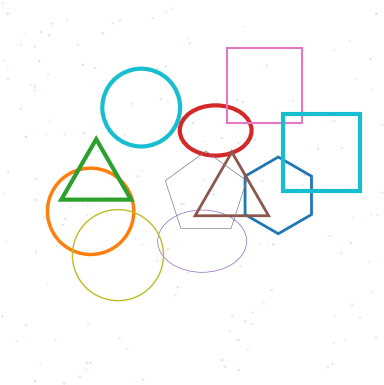[{"shape": "hexagon", "thickness": 2, "radius": 0.5, "center": [0.723, 0.493]}, {"shape": "circle", "thickness": 2.5, "radius": 0.56, "center": [0.235, 0.451]}, {"shape": "triangle", "thickness": 3, "radius": 0.52, "center": [0.25, 0.534]}, {"shape": "oval", "thickness": 3, "radius": 0.47, "center": [0.56, 0.661]}, {"shape": "oval", "thickness": 0.5, "radius": 0.58, "center": [0.525, 0.374]}, {"shape": "triangle", "thickness": 2, "radius": 0.55, "center": [0.602, 0.495]}, {"shape": "square", "thickness": 1.5, "radius": 0.48, "center": [0.687, 0.778]}, {"shape": "pentagon", "thickness": 0.5, "radius": 0.55, "center": [0.535, 0.496]}, {"shape": "circle", "thickness": 1, "radius": 0.59, "center": [0.306, 0.337]}, {"shape": "square", "thickness": 3, "radius": 0.5, "center": [0.835, 0.603]}, {"shape": "circle", "thickness": 3, "radius": 0.51, "center": [0.367, 0.721]}]